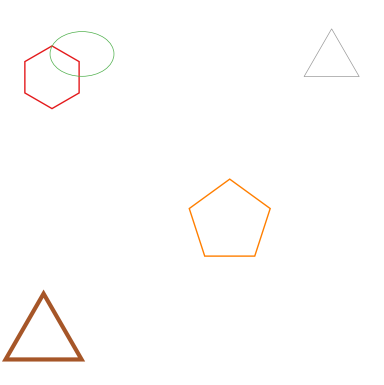[{"shape": "hexagon", "thickness": 1, "radius": 0.41, "center": [0.135, 0.799]}, {"shape": "oval", "thickness": 0.5, "radius": 0.42, "center": [0.213, 0.86]}, {"shape": "pentagon", "thickness": 1, "radius": 0.55, "center": [0.597, 0.424]}, {"shape": "triangle", "thickness": 3, "radius": 0.57, "center": [0.113, 0.123]}, {"shape": "triangle", "thickness": 0.5, "radius": 0.41, "center": [0.861, 0.842]}]